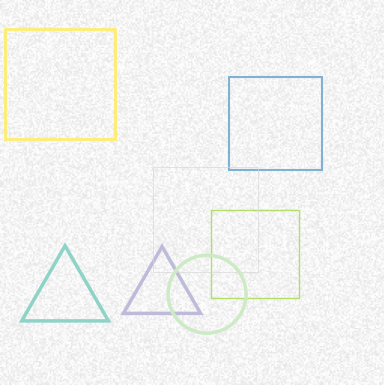[{"shape": "triangle", "thickness": 2.5, "radius": 0.65, "center": [0.169, 0.232]}, {"shape": "triangle", "thickness": 2.5, "radius": 0.58, "center": [0.421, 0.244]}, {"shape": "square", "thickness": 1.5, "radius": 0.61, "center": [0.717, 0.68]}, {"shape": "square", "thickness": 1, "radius": 0.57, "center": [0.663, 0.34]}, {"shape": "square", "thickness": 0.5, "radius": 0.68, "center": [0.533, 0.43]}, {"shape": "circle", "thickness": 2.5, "radius": 0.51, "center": [0.538, 0.236]}, {"shape": "square", "thickness": 2, "radius": 0.71, "center": [0.156, 0.782]}]